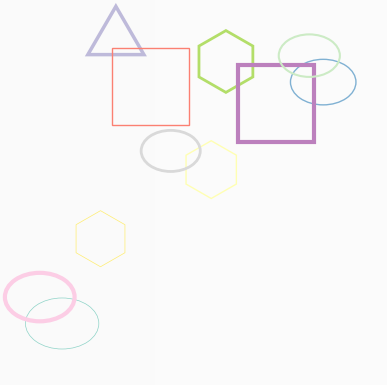[{"shape": "oval", "thickness": 0.5, "radius": 0.47, "center": [0.16, 0.16]}, {"shape": "hexagon", "thickness": 1, "radius": 0.37, "center": [0.545, 0.559]}, {"shape": "triangle", "thickness": 2.5, "radius": 0.42, "center": [0.299, 0.9]}, {"shape": "square", "thickness": 1, "radius": 0.5, "center": [0.387, 0.775]}, {"shape": "oval", "thickness": 1, "radius": 0.42, "center": [0.834, 0.787]}, {"shape": "hexagon", "thickness": 2, "radius": 0.4, "center": [0.583, 0.84]}, {"shape": "oval", "thickness": 3, "radius": 0.45, "center": [0.103, 0.228]}, {"shape": "oval", "thickness": 2, "radius": 0.38, "center": [0.441, 0.608]}, {"shape": "square", "thickness": 3, "radius": 0.5, "center": [0.712, 0.731]}, {"shape": "oval", "thickness": 1.5, "radius": 0.39, "center": [0.798, 0.855]}, {"shape": "hexagon", "thickness": 0.5, "radius": 0.36, "center": [0.259, 0.38]}]